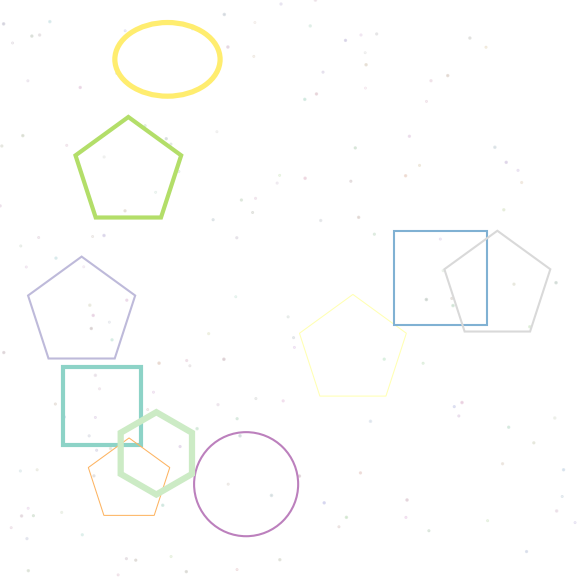[{"shape": "square", "thickness": 2, "radius": 0.34, "center": [0.176, 0.296]}, {"shape": "pentagon", "thickness": 0.5, "radius": 0.49, "center": [0.611, 0.392]}, {"shape": "pentagon", "thickness": 1, "radius": 0.49, "center": [0.141, 0.457]}, {"shape": "square", "thickness": 1, "radius": 0.41, "center": [0.763, 0.518]}, {"shape": "pentagon", "thickness": 0.5, "radius": 0.37, "center": [0.223, 0.167]}, {"shape": "pentagon", "thickness": 2, "radius": 0.48, "center": [0.222, 0.7]}, {"shape": "pentagon", "thickness": 1, "radius": 0.48, "center": [0.861, 0.503]}, {"shape": "circle", "thickness": 1, "radius": 0.45, "center": [0.426, 0.161]}, {"shape": "hexagon", "thickness": 3, "radius": 0.36, "center": [0.271, 0.214]}, {"shape": "oval", "thickness": 2.5, "radius": 0.46, "center": [0.29, 0.896]}]